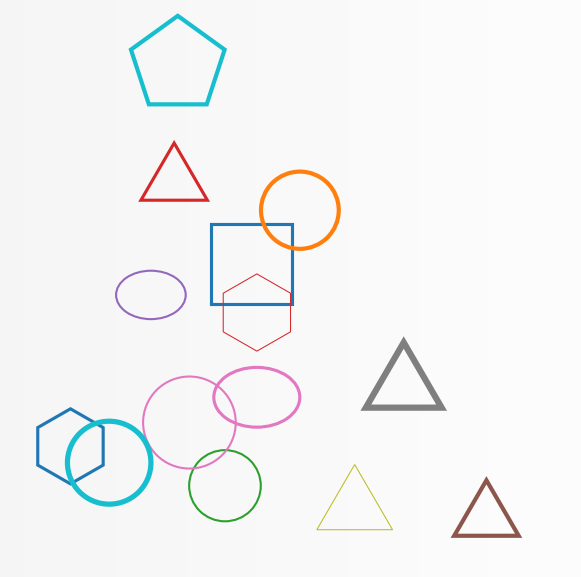[{"shape": "hexagon", "thickness": 1.5, "radius": 0.32, "center": [0.121, 0.226]}, {"shape": "square", "thickness": 1.5, "radius": 0.35, "center": [0.433, 0.542]}, {"shape": "circle", "thickness": 2, "radius": 0.33, "center": [0.516, 0.635]}, {"shape": "circle", "thickness": 1, "radius": 0.31, "center": [0.387, 0.158]}, {"shape": "triangle", "thickness": 1.5, "radius": 0.33, "center": [0.3, 0.685]}, {"shape": "hexagon", "thickness": 0.5, "radius": 0.33, "center": [0.442, 0.458]}, {"shape": "oval", "thickness": 1, "radius": 0.3, "center": [0.26, 0.488]}, {"shape": "triangle", "thickness": 2, "radius": 0.32, "center": [0.837, 0.103]}, {"shape": "oval", "thickness": 1.5, "radius": 0.37, "center": [0.442, 0.311]}, {"shape": "circle", "thickness": 1, "radius": 0.4, "center": [0.326, 0.267]}, {"shape": "triangle", "thickness": 3, "radius": 0.38, "center": [0.695, 0.331]}, {"shape": "triangle", "thickness": 0.5, "radius": 0.38, "center": [0.61, 0.119]}, {"shape": "circle", "thickness": 2.5, "radius": 0.36, "center": [0.188, 0.198]}, {"shape": "pentagon", "thickness": 2, "radius": 0.42, "center": [0.306, 0.887]}]